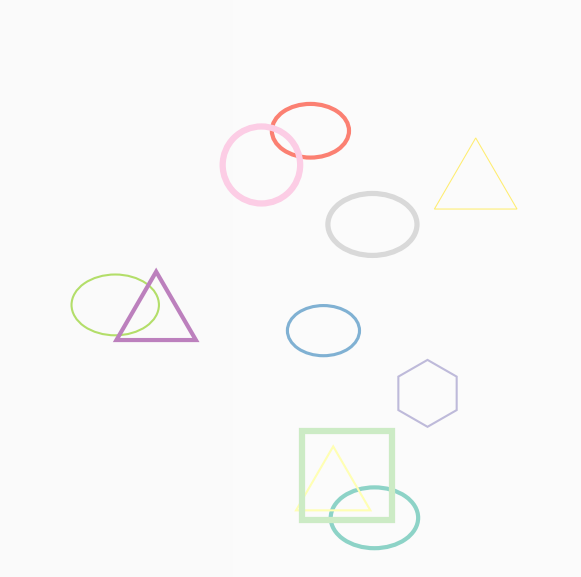[{"shape": "oval", "thickness": 2, "radius": 0.38, "center": [0.644, 0.103]}, {"shape": "triangle", "thickness": 1, "radius": 0.37, "center": [0.573, 0.152]}, {"shape": "hexagon", "thickness": 1, "radius": 0.29, "center": [0.736, 0.318]}, {"shape": "oval", "thickness": 2, "radius": 0.33, "center": [0.534, 0.773]}, {"shape": "oval", "thickness": 1.5, "radius": 0.31, "center": [0.556, 0.427]}, {"shape": "oval", "thickness": 1, "radius": 0.38, "center": [0.198, 0.471]}, {"shape": "circle", "thickness": 3, "radius": 0.33, "center": [0.45, 0.713]}, {"shape": "oval", "thickness": 2.5, "radius": 0.38, "center": [0.641, 0.61]}, {"shape": "triangle", "thickness": 2, "radius": 0.39, "center": [0.269, 0.45]}, {"shape": "square", "thickness": 3, "radius": 0.39, "center": [0.596, 0.176]}, {"shape": "triangle", "thickness": 0.5, "radius": 0.41, "center": [0.818, 0.678]}]